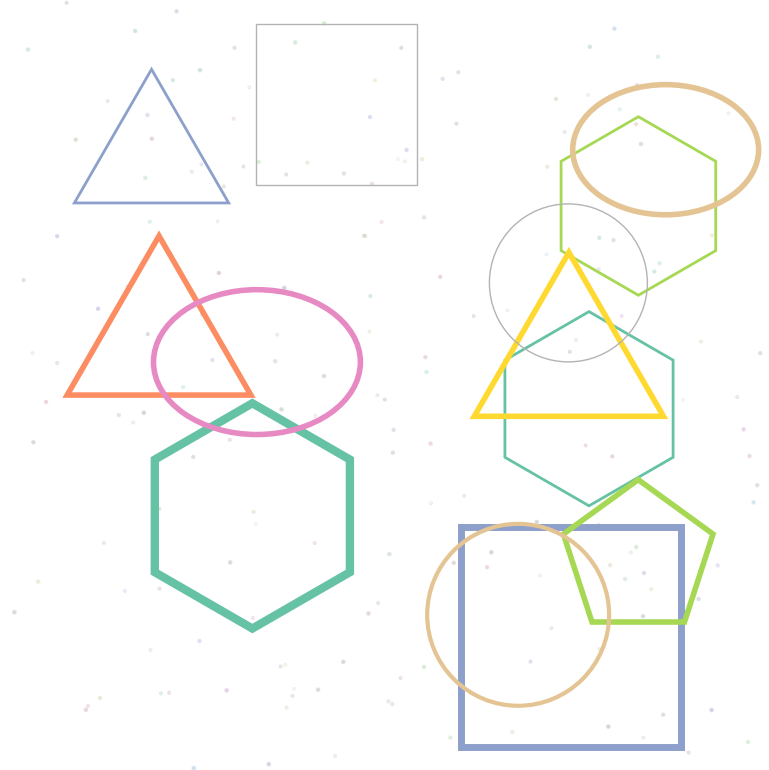[{"shape": "hexagon", "thickness": 3, "radius": 0.73, "center": [0.328, 0.33]}, {"shape": "hexagon", "thickness": 1, "radius": 0.63, "center": [0.765, 0.469]}, {"shape": "triangle", "thickness": 2, "radius": 0.69, "center": [0.207, 0.556]}, {"shape": "square", "thickness": 2.5, "radius": 0.71, "center": [0.741, 0.172]}, {"shape": "triangle", "thickness": 1, "radius": 0.58, "center": [0.197, 0.794]}, {"shape": "oval", "thickness": 2, "radius": 0.67, "center": [0.334, 0.53]}, {"shape": "hexagon", "thickness": 1, "radius": 0.58, "center": [0.829, 0.732]}, {"shape": "pentagon", "thickness": 2, "radius": 0.51, "center": [0.829, 0.275]}, {"shape": "triangle", "thickness": 2, "radius": 0.71, "center": [0.739, 0.53]}, {"shape": "circle", "thickness": 1.5, "radius": 0.59, "center": [0.673, 0.202]}, {"shape": "oval", "thickness": 2, "radius": 0.6, "center": [0.865, 0.806]}, {"shape": "circle", "thickness": 0.5, "radius": 0.51, "center": [0.738, 0.633]}, {"shape": "square", "thickness": 0.5, "radius": 0.52, "center": [0.437, 0.864]}]